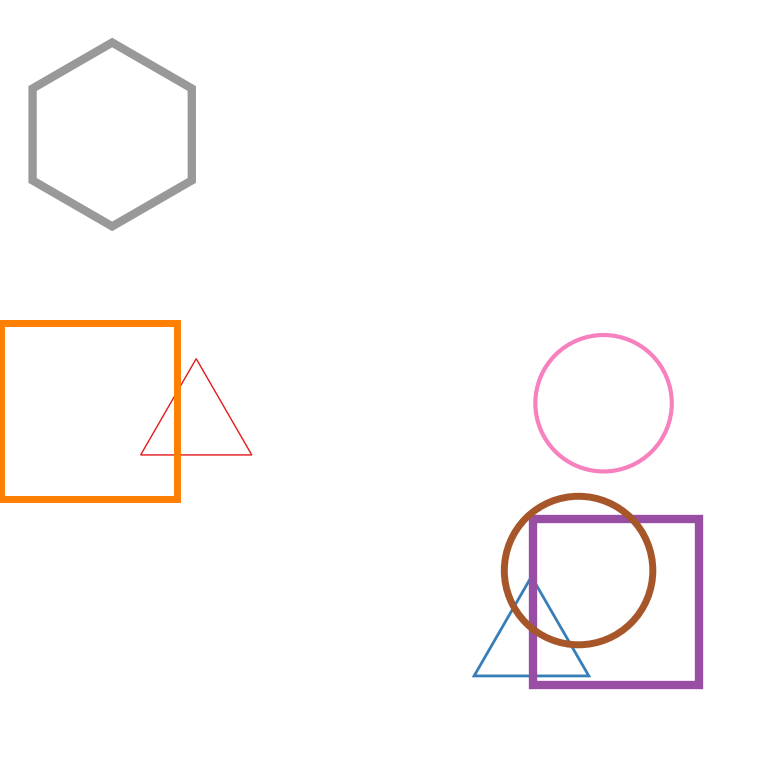[{"shape": "triangle", "thickness": 0.5, "radius": 0.42, "center": [0.255, 0.451]}, {"shape": "triangle", "thickness": 1, "radius": 0.43, "center": [0.69, 0.165]}, {"shape": "square", "thickness": 3, "radius": 0.54, "center": [0.8, 0.218]}, {"shape": "square", "thickness": 2.5, "radius": 0.57, "center": [0.115, 0.466]}, {"shape": "circle", "thickness": 2.5, "radius": 0.48, "center": [0.751, 0.259]}, {"shape": "circle", "thickness": 1.5, "radius": 0.44, "center": [0.784, 0.476]}, {"shape": "hexagon", "thickness": 3, "radius": 0.6, "center": [0.146, 0.825]}]